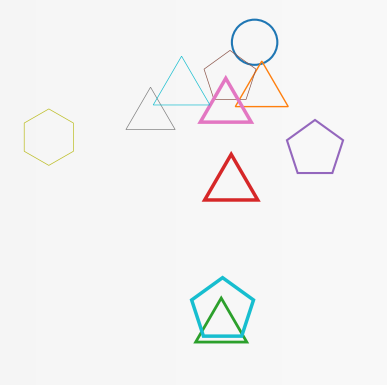[{"shape": "circle", "thickness": 1.5, "radius": 0.29, "center": [0.657, 0.89]}, {"shape": "triangle", "thickness": 1, "radius": 0.39, "center": [0.676, 0.763]}, {"shape": "triangle", "thickness": 2, "radius": 0.38, "center": [0.571, 0.15]}, {"shape": "triangle", "thickness": 2.5, "radius": 0.4, "center": [0.597, 0.52]}, {"shape": "pentagon", "thickness": 1.5, "radius": 0.38, "center": [0.813, 0.612]}, {"shape": "pentagon", "thickness": 0.5, "radius": 0.35, "center": [0.594, 0.799]}, {"shape": "triangle", "thickness": 2.5, "radius": 0.38, "center": [0.583, 0.721]}, {"shape": "triangle", "thickness": 0.5, "radius": 0.37, "center": [0.388, 0.7]}, {"shape": "hexagon", "thickness": 0.5, "radius": 0.37, "center": [0.126, 0.644]}, {"shape": "triangle", "thickness": 0.5, "radius": 0.42, "center": [0.469, 0.77]}, {"shape": "pentagon", "thickness": 2.5, "radius": 0.42, "center": [0.574, 0.195]}]